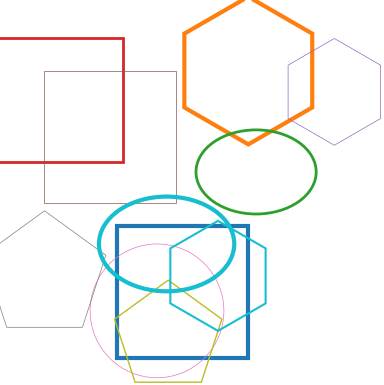[{"shape": "square", "thickness": 3, "radius": 0.85, "center": [0.474, 0.242]}, {"shape": "hexagon", "thickness": 3, "radius": 0.96, "center": [0.645, 0.817]}, {"shape": "oval", "thickness": 2, "radius": 0.78, "center": [0.665, 0.553]}, {"shape": "square", "thickness": 2, "radius": 0.81, "center": [0.157, 0.74]}, {"shape": "hexagon", "thickness": 0.5, "radius": 0.69, "center": [0.868, 0.761]}, {"shape": "square", "thickness": 0.5, "radius": 0.86, "center": [0.286, 0.644]}, {"shape": "circle", "thickness": 0.5, "radius": 0.87, "center": [0.408, 0.193]}, {"shape": "pentagon", "thickness": 0.5, "radius": 0.84, "center": [0.116, 0.285]}, {"shape": "pentagon", "thickness": 1, "radius": 0.73, "center": [0.437, 0.126]}, {"shape": "oval", "thickness": 3, "radius": 0.88, "center": [0.433, 0.366]}, {"shape": "hexagon", "thickness": 1.5, "radius": 0.71, "center": [0.566, 0.283]}]